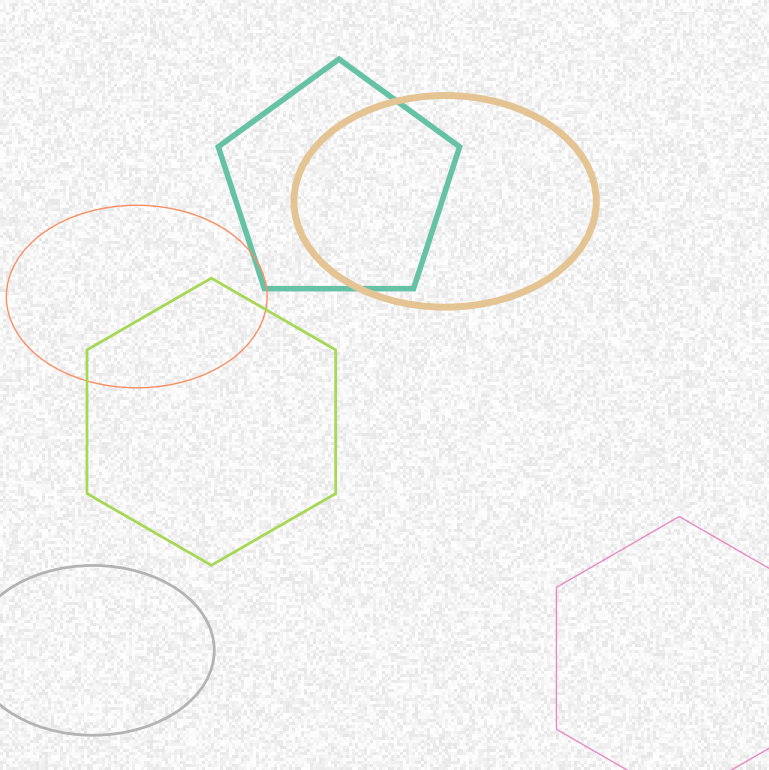[{"shape": "pentagon", "thickness": 2, "radius": 0.82, "center": [0.44, 0.758]}, {"shape": "oval", "thickness": 0.5, "radius": 0.85, "center": [0.178, 0.615]}, {"shape": "hexagon", "thickness": 0.5, "radius": 0.92, "center": [0.882, 0.145]}, {"shape": "hexagon", "thickness": 1, "radius": 0.93, "center": [0.274, 0.452]}, {"shape": "oval", "thickness": 2.5, "radius": 0.98, "center": [0.578, 0.739]}, {"shape": "oval", "thickness": 1, "radius": 0.79, "center": [0.121, 0.155]}]